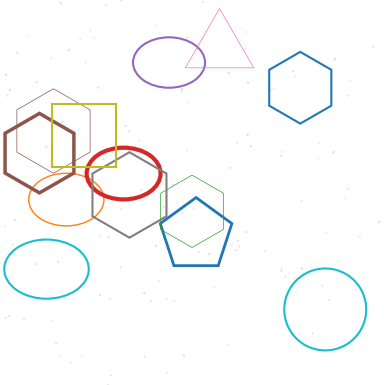[{"shape": "hexagon", "thickness": 1.5, "radius": 0.47, "center": [0.78, 0.772]}, {"shape": "pentagon", "thickness": 2, "radius": 0.49, "center": [0.509, 0.389]}, {"shape": "oval", "thickness": 1, "radius": 0.49, "center": [0.172, 0.482]}, {"shape": "hexagon", "thickness": 0.5, "radius": 0.47, "center": [0.499, 0.451]}, {"shape": "oval", "thickness": 3, "radius": 0.48, "center": [0.321, 0.549]}, {"shape": "oval", "thickness": 1.5, "radius": 0.47, "center": [0.439, 0.838]}, {"shape": "hexagon", "thickness": 0.5, "radius": 0.55, "center": [0.139, 0.66]}, {"shape": "hexagon", "thickness": 2.5, "radius": 0.52, "center": [0.103, 0.602]}, {"shape": "triangle", "thickness": 0.5, "radius": 0.51, "center": [0.57, 0.875]}, {"shape": "hexagon", "thickness": 1.5, "radius": 0.55, "center": [0.336, 0.494]}, {"shape": "square", "thickness": 1.5, "radius": 0.41, "center": [0.218, 0.648]}, {"shape": "oval", "thickness": 1.5, "radius": 0.55, "center": [0.121, 0.301]}, {"shape": "circle", "thickness": 1.5, "radius": 0.53, "center": [0.845, 0.196]}]